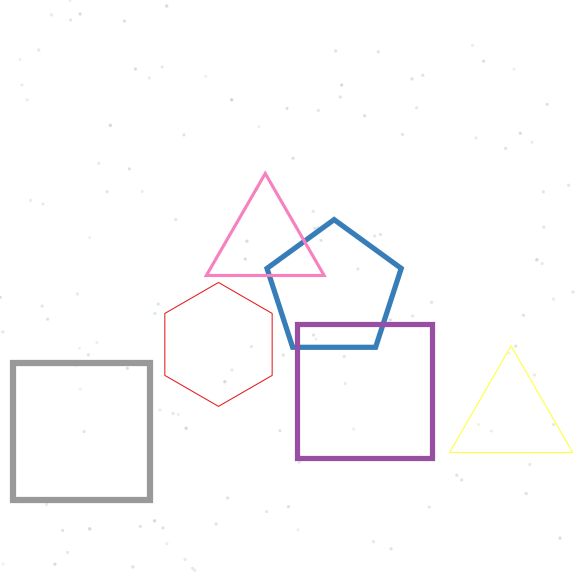[{"shape": "hexagon", "thickness": 0.5, "radius": 0.54, "center": [0.378, 0.403]}, {"shape": "pentagon", "thickness": 2.5, "radius": 0.61, "center": [0.579, 0.497]}, {"shape": "square", "thickness": 2.5, "radius": 0.58, "center": [0.631, 0.322]}, {"shape": "triangle", "thickness": 0.5, "radius": 0.62, "center": [0.885, 0.277]}, {"shape": "triangle", "thickness": 1.5, "radius": 0.59, "center": [0.459, 0.581]}, {"shape": "square", "thickness": 3, "radius": 0.59, "center": [0.14, 0.252]}]